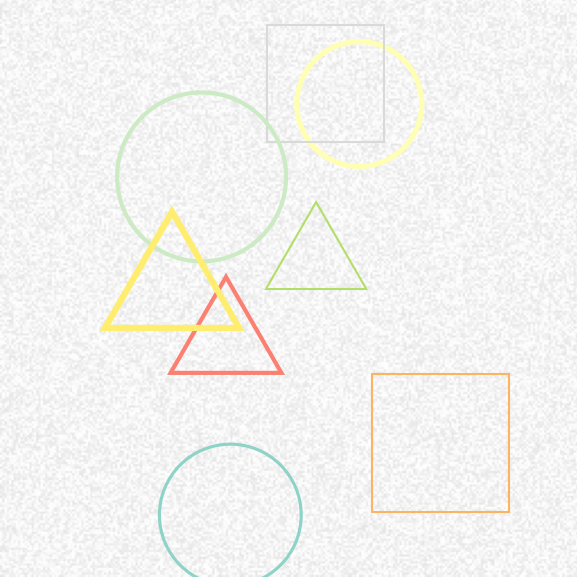[{"shape": "circle", "thickness": 1.5, "radius": 0.61, "center": [0.399, 0.107]}, {"shape": "circle", "thickness": 2.5, "radius": 0.54, "center": [0.622, 0.819]}, {"shape": "triangle", "thickness": 2, "radius": 0.55, "center": [0.391, 0.409]}, {"shape": "square", "thickness": 1, "radius": 0.6, "center": [0.763, 0.232]}, {"shape": "triangle", "thickness": 1, "radius": 0.5, "center": [0.547, 0.549]}, {"shape": "square", "thickness": 1, "radius": 0.51, "center": [0.564, 0.855]}, {"shape": "circle", "thickness": 2, "radius": 0.73, "center": [0.349, 0.693]}, {"shape": "triangle", "thickness": 3, "radius": 0.67, "center": [0.298, 0.498]}]